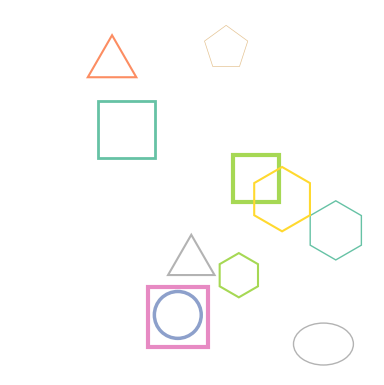[{"shape": "hexagon", "thickness": 1, "radius": 0.38, "center": [0.872, 0.402]}, {"shape": "square", "thickness": 2, "radius": 0.37, "center": [0.328, 0.664]}, {"shape": "triangle", "thickness": 1.5, "radius": 0.36, "center": [0.291, 0.836]}, {"shape": "circle", "thickness": 2.5, "radius": 0.3, "center": [0.462, 0.182]}, {"shape": "square", "thickness": 3, "radius": 0.39, "center": [0.462, 0.176]}, {"shape": "hexagon", "thickness": 1.5, "radius": 0.29, "center": [0.62, 0.285]}, {"shape": "square", "thickness": 3, "radius": 0.3, "center": [0.666, 0.536]}, {"shape": "hexagon", "thickness": 1.5, "radius": 0.42, "center": [0.733, 0.483]}, {"shape": "pentagon", "thickness": 0.5, "radius": 0.3, "center": [0.587, 0.875]}, {"shape": "oval", "thickness": 1, "radius": 0.39, "center": [0.84, 0.106]}, {"shape": "triangle", "thickness": 1.5, "radius": 0.35, "center": [0.497, 0.32]}]